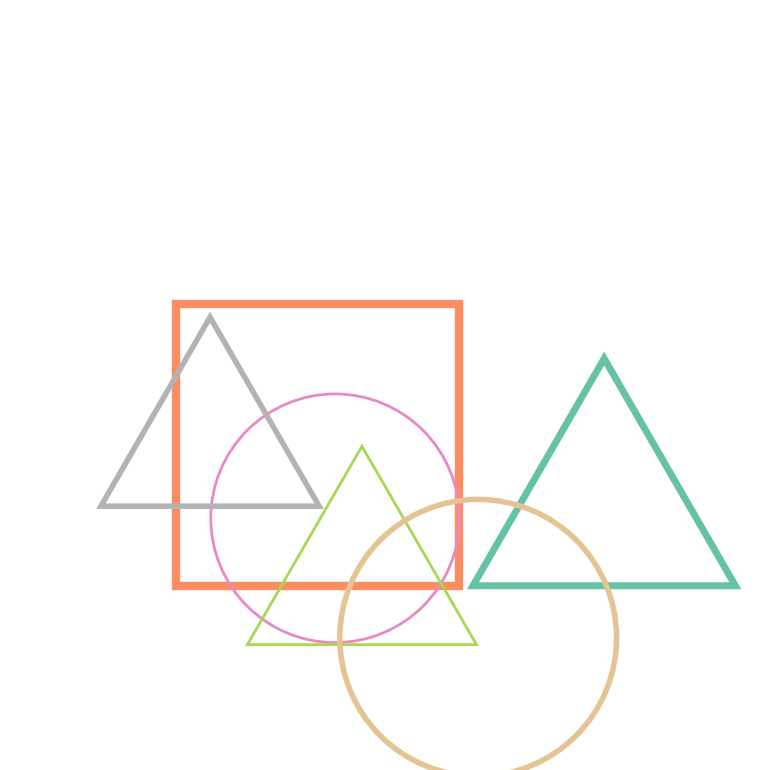[{"shape": "triangle", "thickness": 2.5, "radius": 0.98, "center": [0.785, 0.338]}, {"shape": "square", "thickness": 3, "radius": 0.92, "center": [0.412, 0.422]}, {"shape": "circle", "thickness": 1, "radius": 0.81, "center": [0.435, 0.327]}, {"shape": "triangle", "thickness": 1, "radius": 0.86, "center": [0.47, 0.249]}, {"shape": "circle", "thickness": 2, "radius": 0.9, "center": [0.621, 0.172]}, {"shape": "triangle", "thickness": 2, "radius": 0.82, "center": [0.273, 0.424]}]